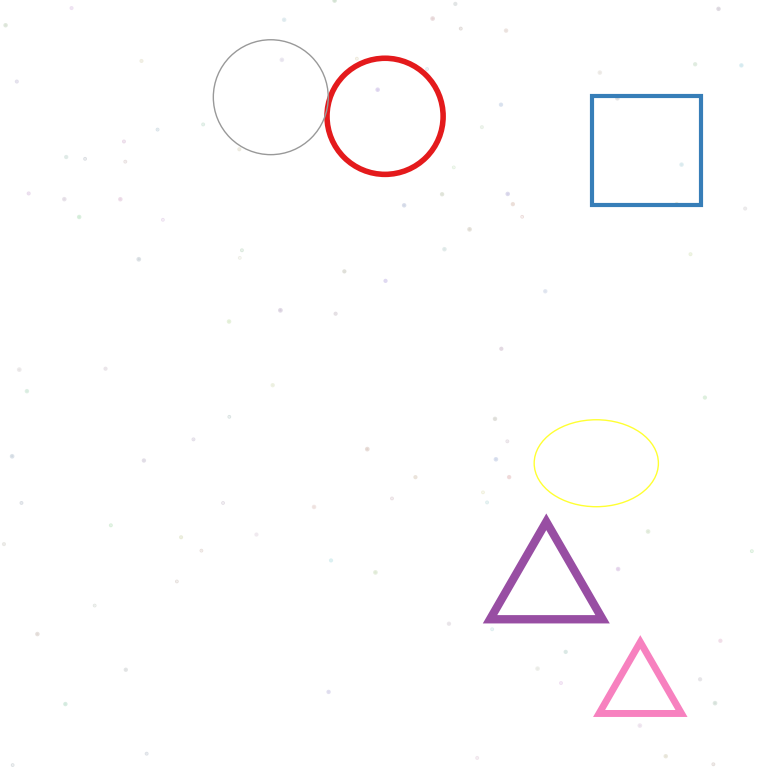[{"shape": "circle", "thickness": 2, "radius": 0.38, "center": [0.5, 0.849]}, {"shape": "square", "thickness": 1.5, "radius": 0.35, "center": [0.84, 0.804]}, {"shape": "triangle", "thickness": 3, "radius": 0.42, "center": [0.709, 0.238]}, {"shape": "oval", "thickness": 0.5, "radius": 0.4, "center": [0.774, 0.398]}, {"shape": "triangle", "thickness": 2.5, "radius": 0.31, "center": [0.832, 0.104]}, {"shape": "circle", "thickness": 0.5, "radius": 0.37, "center": [0.352, 0.874]}]